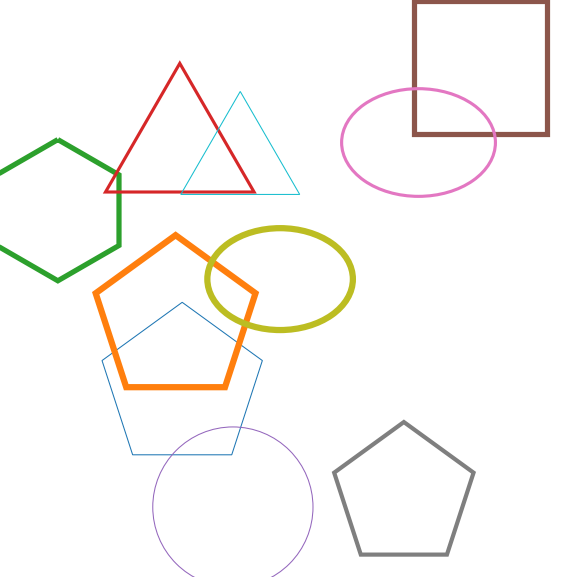[{"shape": "pentagon", "thickness": 0.5, "radius": 0.73, "center": [0.315, 0.33]}, {"shape": "pentagon", "thickness": 3, "radius": 0.73, "center": [0.304, 0.446]}, {"shape": "hexagon", "thickness": 2.5, "radius": 0.61, "center": [0.1, 0.635]}, {"shape": "triangle", "thickness": 1.5, "radius": 0.74, "center": [0.311, 0.741]}, {"shape": "circle", "thickness": 0.5, "radius": 0.69, "center": [0.403, 0.121]}, {"shape": "square", "thickness": 2.5, "radius": 0.58, "center": [0.832, 0.882]}, {"shape": "oval", "thickness": 1.5, "radius": 0.67, "center": [0.725, 0.752]}, {"shape": "pentagon", "thickness": 2, "radius": 0.63, "center": [0.699, 0.141]}, {"shape": "oval", "thickness": 3, "radius": 0.63, "center": [0.485, 0.516]}, {"shape": "triangle", "thickness": 0.5, "radius": 0.59, "center": [0.416, 0.722]}]